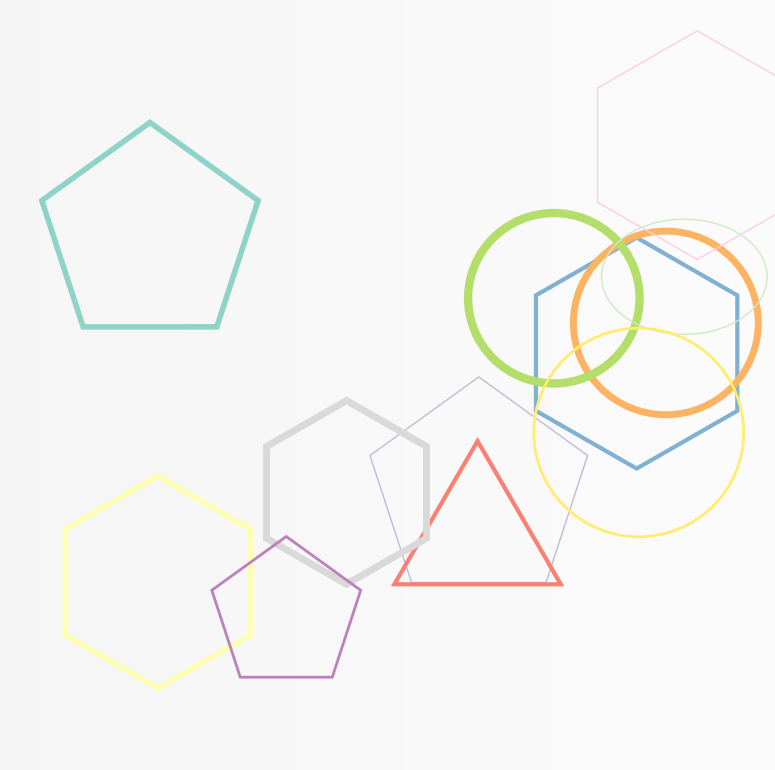[{"shape": "pentagon", "thickness": 2, "radius": 0.73, "center": [0.194, 0.694]}, {"shape": "hexagon", "thickness": 2, "radius": 0.69, "center": [0.204, 0.244]}, {"shape": "pentagon", "thickness": 0.5, "radius": 0.74, "center": [0.618, 0.363]}, {"shape": "triangle", "thickness": 1.5, "radius": 0.62, "center": [0.616, 0.303]}, {"shape": "hexagon", "thickness": 1.5, "radius": 0.75, "center": [0.821, 0.541]}, {"shape": "circle", "thickness": 2.5, "radius": 0.6, "center": [0.859, 0.581]}, {"shape": "circle", "thickness": 3, "radius": 0.55, "center": [0.715, 0.613]}, {"shape": "hexagon", "thickness": 0.5, "radius": 0.74, "center": [0.9, 0.811]}, {"shape": "hexagon", "thickness": 2.5, "radius": 0.6, "center": [0.447, 0.361]}, {"shape": "pentagon", "thickness": 1, "radius": 0.5, "center": [0.369, 0.202]}, {"shape": "oval", "thickness": 0.5, "radius": 0.53, "center": [0.883, 0.641]}, {"shape": "circle", "thickness": 1, "radius": 0.68, "center": [0.824, 0.438]}]